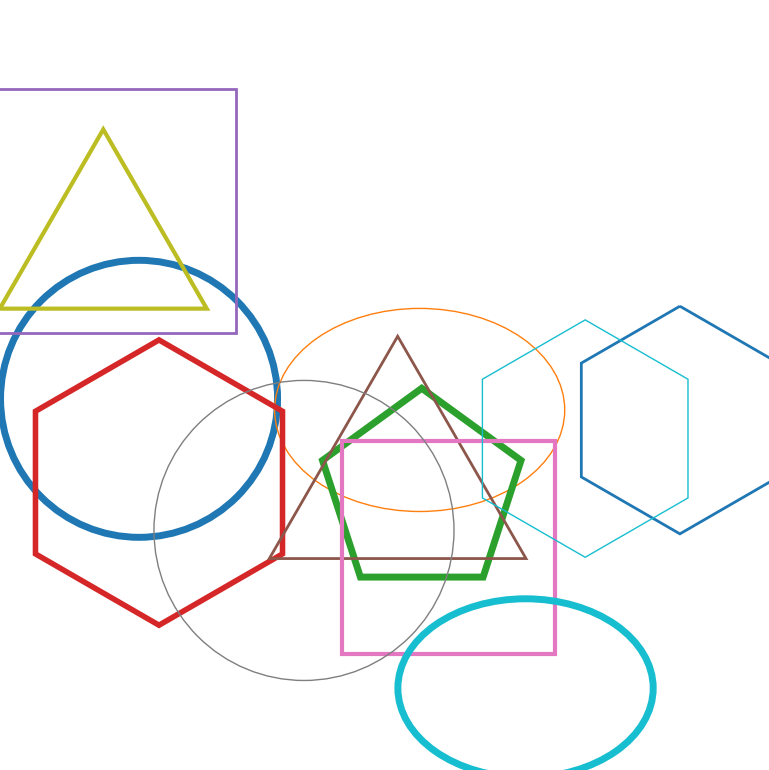[{"shape": "hexagon", "thickness": 1, "radius": 0.74, "center": [0.883, 0.455]}, {"shape": "circle", "thickness": 2.5, "radius": 0.9, "center": [0.181, 0.482]}, {"shape": "oval", "thickness": 0.5, "radius": 0.94, "center": [0.545, 0.468]}, {"shape": "pentagon", "thickness": 2.5, "radius": 0.68, "center": [0.548, 0.36]}, {"shape": "hexagon", "thickness": 2, "radius": 0.93, "center": [0.206, 0.373]}, {"shape": "square", "thickness": 1, "radius": 0.79, "center": [0.149, 0.726]}, {"shape": "triangle", "thickness": 1, "radius": 0.96, "center": [0.516, 0.371]}, {"shape": "square", "thickness": 1.5, "radius": 0.69, "center": [0.582, 0.289]}, {"shape": "circle", "thickness": 0.5, "radius": 0.97, "center": [0.395, 0.311]}, {"shape": "triangle", "thickness": 1.5, "radius": 0.78, "center": [0.134, 0.677]}, {"shape": "oval", "thickness": 2.5, "radius": 0.83, "center": [0.683, 0.106]}, {"shape": "hexagon", "thickness": 0.5, "radius": 0.77, "center": [0.76, 0.43]}]